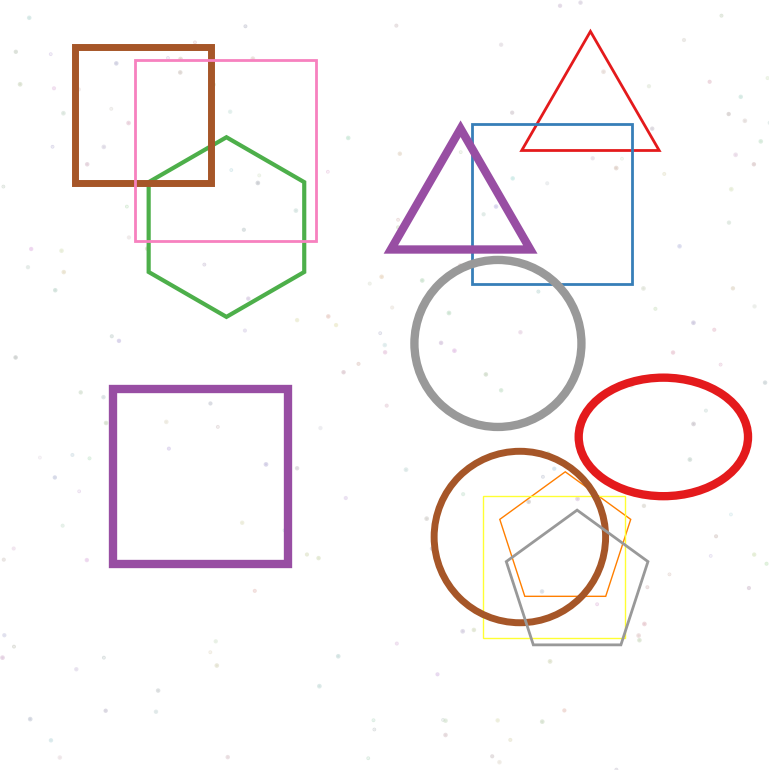[{"shape": "triangle", "thickness": 1, "radius": 0.52, "center": [0.767, 0.856]}, {"shape": "oval", "thickness": 3, "radius": 0.55, "center": [0.862, 0.433]}, {"shape": "square", "thickness": 1, "radius": 0.52, "center": [0.717, 0.735]}, {"shape": "hexagon", "thickness": 1.5, "radius": 0.58, "center": [0.294, 0.705]}, {"shape": "square", "thickness": 3, "radius": 0.57, "center": [0.261, 0.382]}, {"shape": "triangle", "thickness": 3, "radius": 0.52, "center": [0.598, 0.728]}, {"shape": "pentagon", "thickness": 0.5, "radius": 0.45, "center": [0.734, 0.298]}, {"shape": "square", "thickness": 0.5, "radius": 0.46, "center": [0.72, 0.263]}, {"shape": "circle", "thickness": 2.5, "radius": 0.56, "center": [0.675, 0.303]}, {"shape": "square", "thickness": 2.5, "radius": 0.44, "center": [0.186, 0.85]}, {"shape": "square", "thickness": 1, "radius": 0.59, "center": [0.293, 0.804]}, {"shape": "circle", "thickness": 3, "radius": 0.54, "center": [0.647, 0.554]}, {"shape": "pentagon", "thickness": 1, "radius": 0.48, "center": [0.75, 0.241]}]